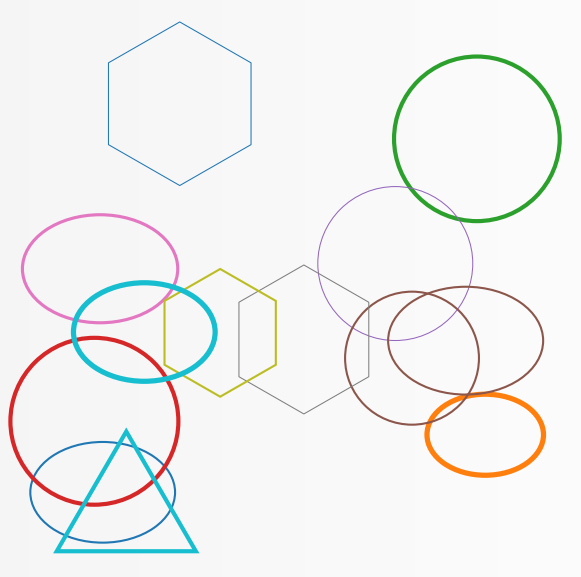[{"shape": "oval", "thickness": 1, "radius": 0.62, "center": [0.177, 0.147]}, {"shape": "hexagon", "thickness": 0.5, "radius": 0.71, "center": [0.309, 0.82]}, {"shape": "oval", "thickness": 2.5, "radius": 0.5, "center": [0.835, 0.246]}, {"shape": "circle", "thickness": 2, "radius": 0.71, "center": [0.82, 0.759]}, {"shape": "circle", "thickness": 2, "radius": 0.72, "center": [0.162, 0.27]}, {"shape": "circle", "thickness": 0.5, "radius": 0.67, "center": [0.68, 0.543]}, {"shape": "oval", "thickness": 1, "radius": 0.67, "center": [0.801, 0.409]}, {"shape": "circle", "thickness": 1, "radius": 0.58, "center": [0.709, 0.379]}, {"shape": "oval", "thickness": 1.5, "radius": 0.67, "center": [0.172, 0.534]}, {"shape": "hexagon", "thickness": 0.5, "radius": 0.64, "center": [0.523, 0.411]}, {"shape": "hexagon", "thickness": 1, "radius": 0.55, "center": [0.379, 0.423]}, {"shape": "triangle", "thickness": 2, "radius": 0.69, "center": [0.217, 0.114]}, {"shape": "oval", "thickness": 2.5, "radius": 0.61, "center": [0.248, 0.424]}]